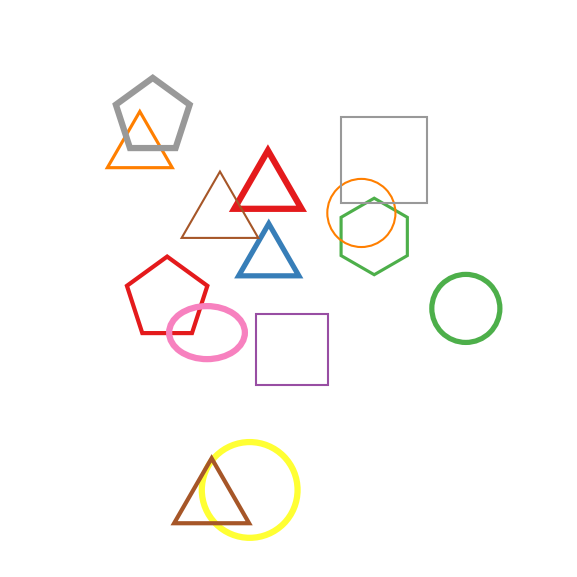[{"shape": "triangle", "thickness": 3, "radius": 0.34, "center": [0.464, 0.671]}, {"shape": "pentagon", "thickness": 2, "radius": 0.37, "center": [0.289, 0.482]}, {"shape": "triangle", "thickness": 2.5, "radius": 0.3, "center": [0.465, 0.552]}, {"shape": "hexagon", "thickness": 1.5, "radius": 0.33, "center": [0.648, 0.59]}, {"shape": "circle", "thickness": 2.5, "radius": 0.29, "center": [0.807, 0.465]}, {"shape": "square", "thickness": 1, "radius": 0.31, "center": [0.506, 0.394]}, {"shape": "triangle", "thickness": 1.5, "radius": 0.32, "center": [0.242, 0.741]}, {"shape": "circle", "thickness": 1, "radius": 0.3, "center": [0.626, 0.63]}, {"shape": "circle", "thickness": 3, "radius": 0.41, "center": [0.432, 0.151]}, {"shape": "triangle", "thickness": 2, "radius": 0.37, "center": [0.366, 0.131]}, {"shape": "triangle", "thickness": 1, "radius": 0.38, "center": [0.381, 0.625]}, {"shape": "oval", "thickness": 3, "radius": 0.33, "center": [0.358, 0.423]}, {"shape": "pentagon", "thickness": 3, "radius": 0.34, "center": [0.265, 0.797]}, {"shape": "square", "thickness": 1, "radius": 0.37, "center": [0.664, 0.721]}]